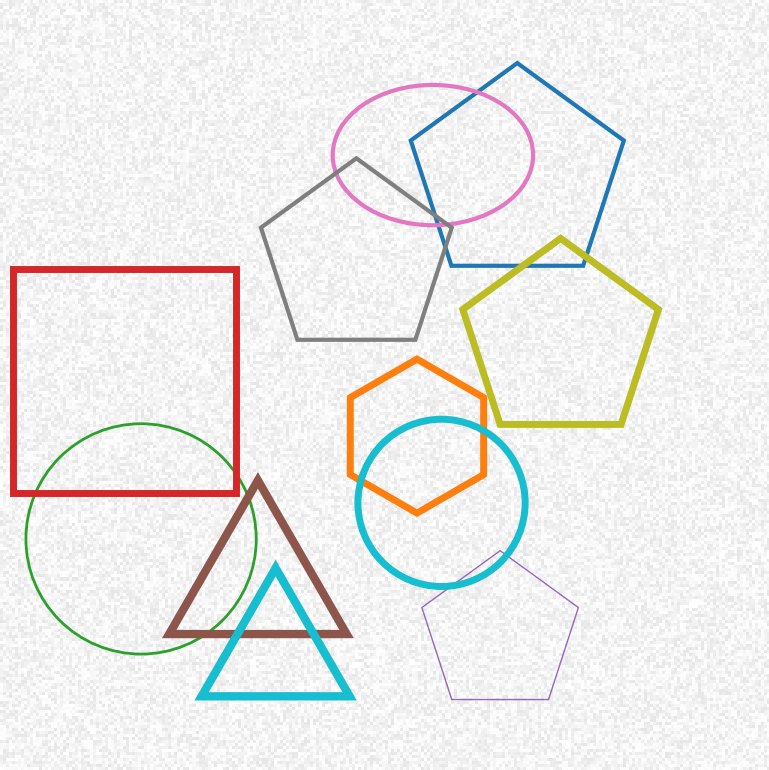[{"shape": "pentagon", "thickness": 1.5, "radius": 0.73, "center": [0.672, 0.773]}, {"shape": "hexagon", "thickness": 2.5, "radius": 0.5, "center": [0.542, 0.434]}, {"shape": "circle", "thickness": 1, "radius": 0.75, "center": [0.183, 0.3]}, {"shape": "square", "thickness": 2.5, "radius": 0.73, "center": [0.162, 0.505]}, {"shape": "pentagon", "thickness": 0.5, "radius": 0.53, "center": [0.65, 0.178]}, {"shape": "triangle", "thickness": 3, "radius": 0.67, "center": [0.335, 0.243]}, {"shape": "oval", "thickness": 1.5, "radius": 0.65, "center": [0.562, 0.799]}, {"shape": "pentagon", "thickness": 1.5, "radius": 0.65, "center": [0.463, 0.664]}, {"shape": "pentagon", "thickness": 2.5, "radius": 0.67, "center": [0.728, 0.557]}, {"shape": "triangle", "thickness": 3, "radius": 0.55, "center": [0.358, 0.151]}, {"shape": "circle", "thickness": 2.5, "radius": 0.54, "center": [0.573, 0.347]}]